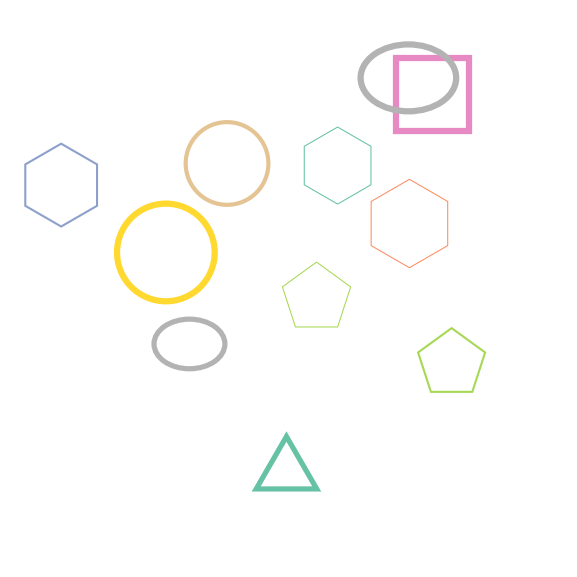[{"shape": "triangle", "thickness": 2.5, "radius": 0.3, "center": [0.496, 0.183]}, {"shape": "hexagon", "thickness": 0.5, "radius": 0.33, "center": [0.585, 0.712]}, {"shape": "hexagon", "thickness": 0.5, "radius": 0.38, "center": [0.709, 0.612]}, {"shape": "hexagon", "thickness": 1, "radius": 0.36, "center": [0.106, 0.679]}, {"shape": "square", "thickness": 3, "radius": 0.32, "center": [0.748, 0.836]}, {"shape": "pentagon", "thickness": 0.5, "radius": 0.31, "center": [0.548, 0.483]}, {"shape": "pentagon", "thickness": 1, "radius": 0.31, "center": [0.782, 0.37]}, {"shape": "circle", "thickness": 3, "radius": 0.42, "center": [0.287, 0.562]}, {"shape": "circle", "thickness": 2, "radius": 0.36, "center": [0.393, 0.716]}, {"shape": "oval", "thickness": 3, "radius": 0.41, "center": [0.707, 0.864]}, {"shape": "oval", "thickness": 2.5, "radius": 0.31, "center": [0.328, 0.404]}]